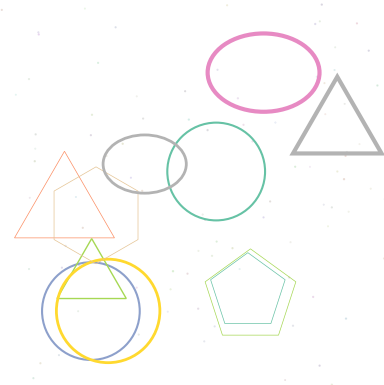[{"shape": "pentagon", "thickness": 0.5, "radius": 0.51, "center": [0.644, 0.242]}, {"shape": "circle", "thickness": 1.5, "radius": 0.63, "center": [0.562, 0.555]}, {"shape": "triangle", "thickness": 0.5, "radius": 0.75, "center": [0.167, 0.457]}, {"shape": "circle", "thickness": 1.5, "radius": 0.63, "center": [0.236, 0.192]}, {"shape": "oval", "thickness": 3, "radius": 0.73, "center": [0.685, 0.811]}, {"shape": "triangle", "thickness": 1, "radius": 0.52, "center": [0.238, 0.277]}, {"shape": "pentagon", "thickness": 0.5, "radius": 0.62, "center": [0.651, 0.23]}, {"shape": "circle", "thickness": 2, "radius": 0.67, "center": [0.281, 0.192]}, {"shape": "hexagon", "thickness": 0.5, "radius": 0.63, "center": [0.249, 0.441]}, {"shape": "triangle", "thickness": 3, "radius": 0.66, "center": [0.876, 0.668]}, {"shape": "oval", "thickness": 2, "radius": 0.54, "center": [0.376, 0.574]}]